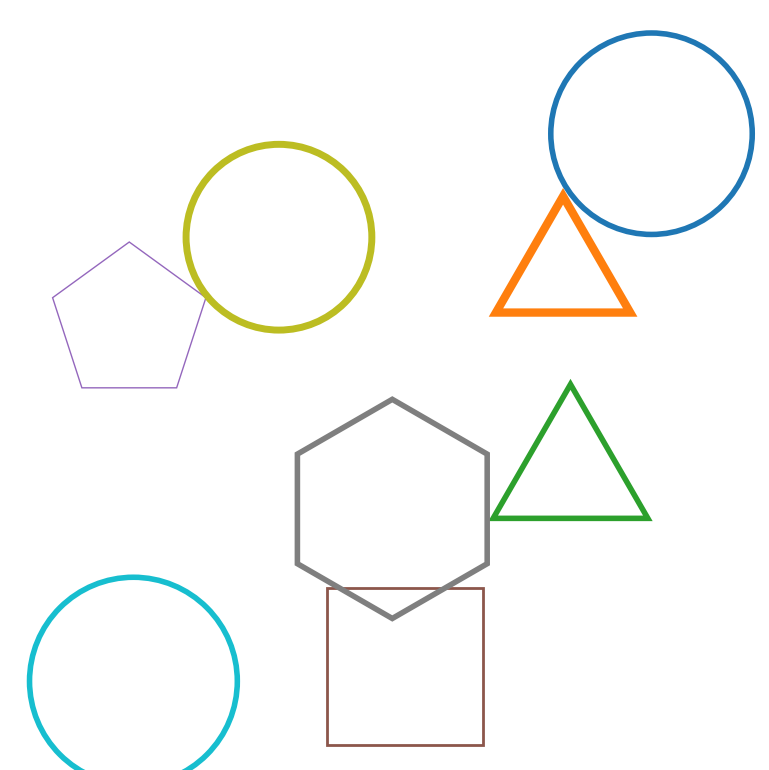[{"shape": "circle", "thickness": 2, "radius": 0.65, "center": [0.846, 0.826]}, {"shape": "triangle", "thickness": 3, "radius": 0.5, "center": [0.731, 0.644]}, {"shape": "triangle", "thickness": 2, "radius": 0.58, "center": [0.741, 0.385]}, {"shape": "pentagon", "thickness": 0.5, "radius": 0.52, "center": [0.168, 0.581]}, {"shape": "square", "thickness": 1, "radius": 0.51, "center": [0.526, 0.134]}, {"shape": "hexagon", "thickness": 2, "radius": 0.71, "center": [0.509, 0.339]}, {"shape": "circle", "thickness": 2.5, "radius": 0.6, "center": [0.362, 0.692]}, {"shape": "circle", "thickness": 2, "radius": 0.67, "center": [0.173, 0.115]}]